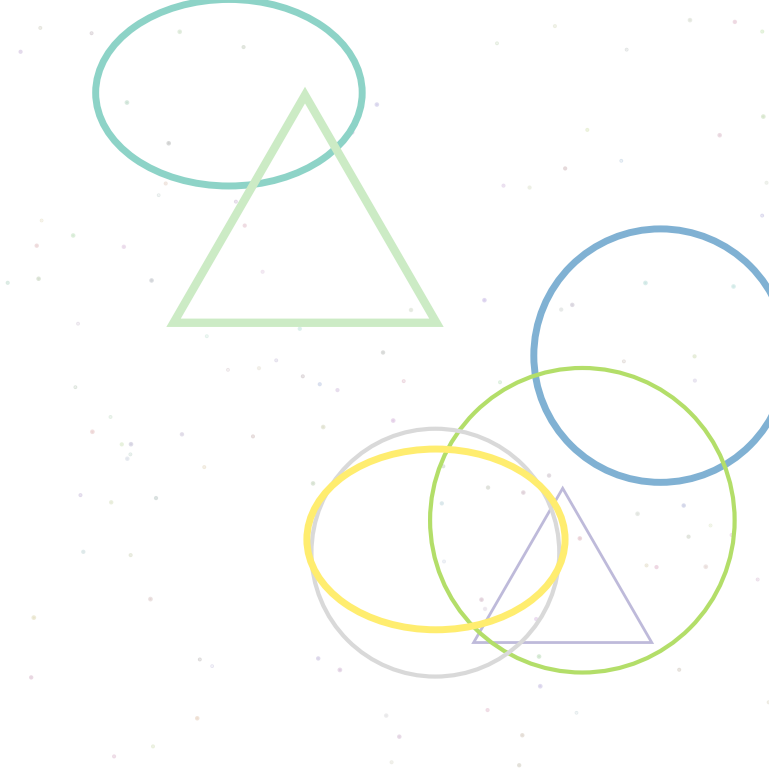[{"shape": "oval", "thickness": 2.5, "radius": 0.87, "center": [0.297, 0.88]}, {"shape": "triangle", "thickness": 1, "radius": 0.67, "center": [0.731, 0.232]}, {"shape": "circle", "thickness": 2.5, "radius": 0.82, "center": [0.858, 0.538]}, {"shape": "circle", "thickness": 1.5, "radius": 0.99, "center": [0.756, 0.324]}, {"shape": "circle", "thickness": 1.5, "radius": 0.8, "center": [0.565, 0.282]}, {"shape": "triangle", "thickness": 3, "radius": 0.99, "center": [0.396, 0.679]}, {"shape": "oval", "thickness": 2.5, "radius": 0.84, "center": [0.566, 0.299]}]